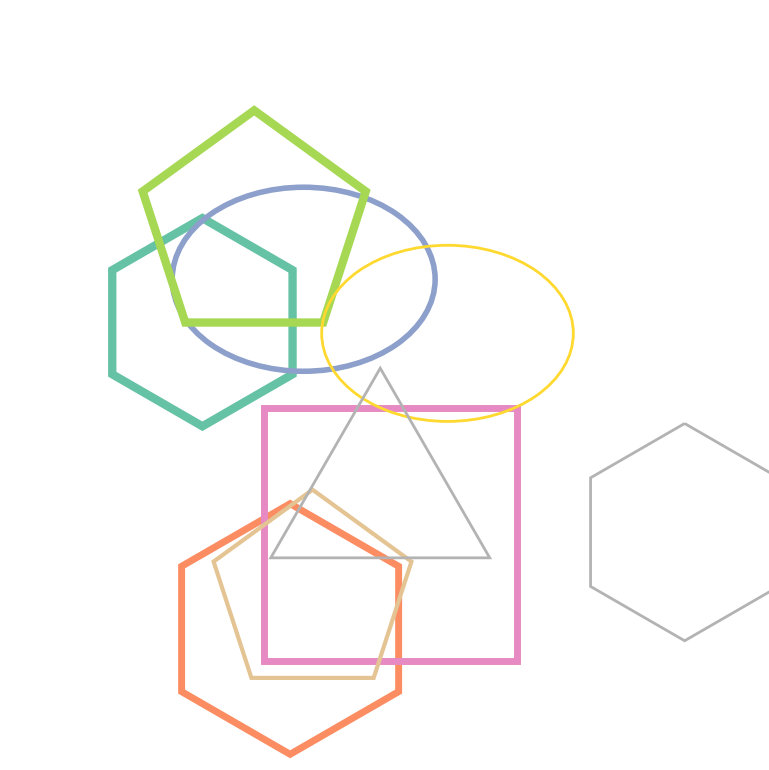[{"shape": "hexagon", "thickness": 3, "radius": 0.68, "center": [0.263, 0.582]}, {"shape": "hexagon", "thickness": 2.5, "radius": 0.81, "center": [0.377, 0.183]}, {"shape": "oval", "thickness": 2, "radius": 0.85, "center": [0.394, 0.637]}, {"shape": "square", "thickness": 2.5, "radius": 0.82, "center": [0.507, 0.306]}, {"shape": "pentagon", "thickness": 3, "radius": 0.76, "center": [0.33, 0.704]}, {"shape": "oval", "thickness": 1, "radius": 0.82, "center": [0.581, 0.567]}, {"shape": "pentagon", "thickness": 1.5, "radius": 0.68, "center": [0.406, 0.229]}, {"shape": "hexagon", "thickness": 1, "radius": 0.71, "center": [0.889, 0.309]}, {"shape": "triangle", "thickness": 1, "radius": 0.82, "center": [0.494, 0.358]}]